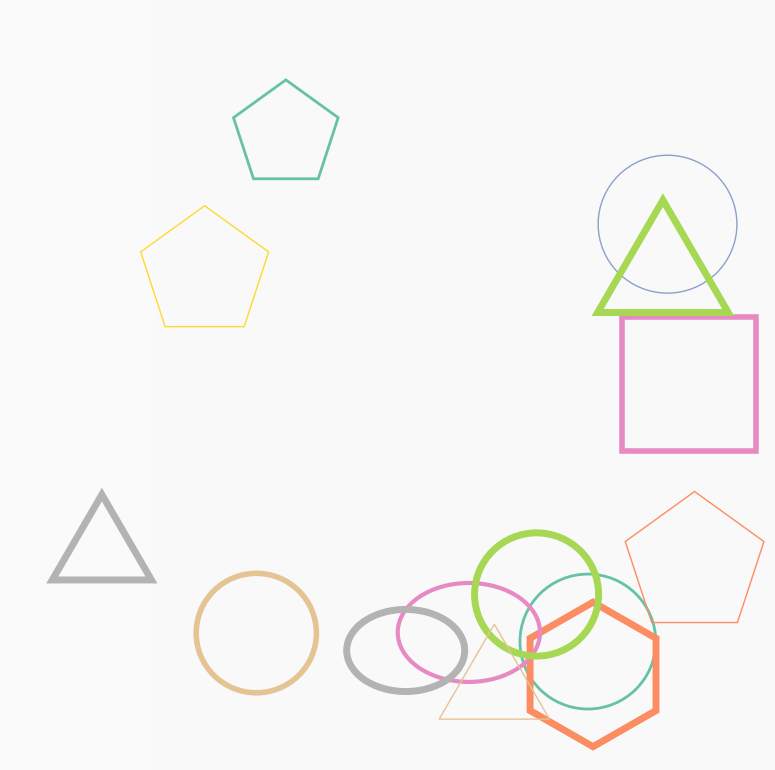[{"shape": "pentagon", "thickness": 1, "radius": 0.36, "center": [0.369, 0.825]}, {"shape": "circle", "thickness": 1, "radius": 0.44, "center": [0.759, 0.167]}, {"shape": "hexagon", "thickness": 2.5, "radius": 0.47, "center": [0.765, 0.124]}, {"shape": "pentagon", "thickness": 0.5, "radius": 0.47, "center": [0.896, 0.268]}, {"shape": "circle", "thickness": 0.5, "radius": 0.45, "center": [0.861, 0.709]}, {"shape": "square", "thickness": 2, "radius": 0.43, "center": [0.889, 0.501]}, {"shape": "oval", "thickness": 1.5, "radius": 0.46, "center": [0.605, 0.179]}, {"shape": "circle", "thickness": 2.5, "radius": 0.4, "center": [0.692, 0.228]}, {"shape": "triangle", "thickness": 2.5, "radius": 0.49, "center": [0.855, 0.643]}, {"shape": "pentagon", "thickness": 0.5, "radius": 0.43, "center": [0.264, 0.646]}, {"shape": "triangle", "thickness": 0.5, "radius": 0.41, "center": [0.638, 0.107]}, {"shape": "circle", "thickness": 2, "radius": 0.39, "center": [0.331, 0.178]}, {"shape": "triangle", "thickness": 2.5, "radius": 0.37, "center": [0.131, 0.284]}, {"shape": "oval", "thickness": 2.5, "radius": 0.38, "center": [0.523, 0.155]}]